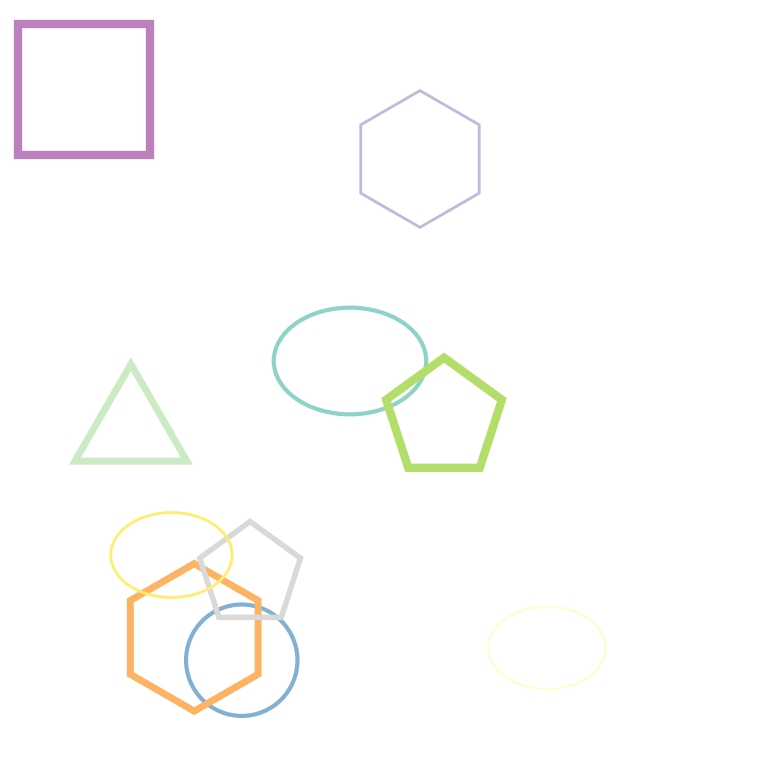[{"shape": "oval", "thickness": 1.5, "radius": 0.49, "center": [0.455, 0.531]}, {"shape": "oval", "thickness": 0.5, "radius": 0.38, "center": [0.71, 0.159]}, {"shape": "hexagon", "thickness": 1, "radius": 0.44, "center": [0.545, 0.794]}, {"shape": "circle", "thickness": 1.5, "radius": 0.36, "center": [0.314, 0.143]}, {"shape": "hexagon", "thickness": 2.5, "radius": 0.48, "center": [0.252, 0.172]}, {"shape": "pentagon", "thickness": 3, "radius": 0.4, "center": [0.577, 0.456]}, {"shape": "pentagon", "thickness": 2, "radius": 0.34, "center": [0.325, 0.254]}, {"shape": "square", "thickness": 3, "radius": 0.43, "center": [0.109, 0.884]}, {"shape": "triangle", "thickness": 2.5, "radius": 0.42, "center": [0.17, 0.443]}, {"shape": "oval", "thickness": 1, "radius": 0.39, "center": [0.223, 0.279]}]